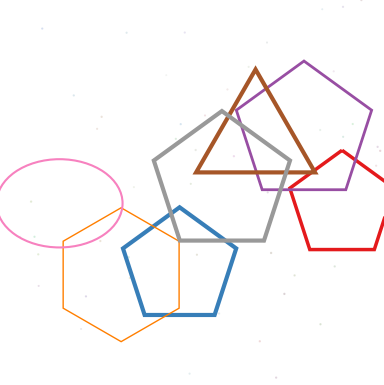[{"shape": "pentagon", "thickness": 2.5, "radius": 0.71, "center": [0.888, 0.467]}, {"shape": "pentagon", "thickness": 3, "radius": 0.77, "center": [0.467, 0.307]}, {"shape": "pentagon", "thickness": 2, "radius": 0.92, "center": [0.79, 0.657]}, {"shape": "hexagon", "thickness": 1, "radius": 0.87, "center": [0.315, 0.286]}, {"shape": "triangle", "thickness": 3, "radius": 0.89, "center": [0.664, 0.641]}, {"shape": "oval", "thickness": 1.5, "radius": 0.82, "center": [0.155, 0.472]}, {"shape": "pentagon", "thickness": 3, "radius": 0.93, "center": [0.576, 0.526]}]